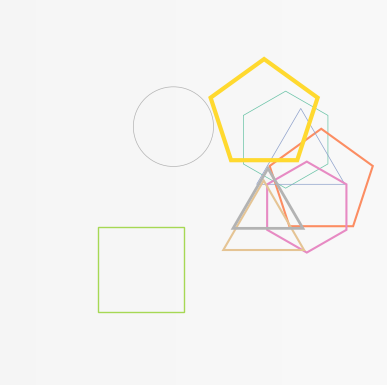[{"shape": "hexagon", "thickness": 0.5, "radius": 0.63, "center": [0.737, 0.637]}, {"shape": "pentagon", "thickness": 1.5, "radius": 0.7, "center": [0.829, 0.526]}, {"shape": "triangle", "thickness": 0.5, "radius": 0.66, "center": [0.776, 0.587]}, {"shape": "hexagon", "thickness": 1.5, "radius": 0.59, "center": [0.792, 0.462]}, {"shape": "square", "thickness": 1, "radius": 0.56, "center": [0.364, 0.3]}, {"shape": "pentagon", "thickness": 3, "radius": 0.73, "center": [0.682, 0.701]}, {"shape": "triangle", "thickness": 1.5, "radius": 0.6, "center": [0.68, 0.411]}, {"shape": "circle", "thickness": 0.5, "radius": 0.52, "center": [0.448, 0.671]}, {"shape": "triangle", "thickness": 2, "radius": 0.52, "center": [0.692, 0.459]}]